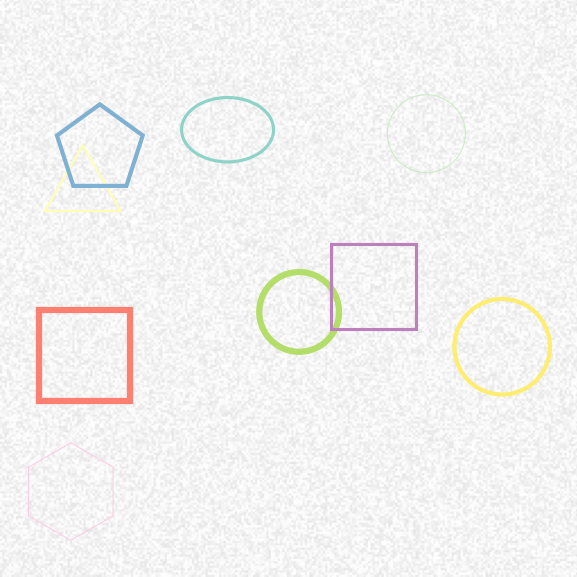[{"shape": "oval", "thickness": 1.5, "radius": 0.4, "center": [0.394, 0.774]}, {"shape": "triangle", "thickness": 1, "radius": 0.38, "center": [0.143, 0.672]}, {"shape": "square", "thickness": 3, "radius": 0.39, "center": [0.146, 0.383]}, {"shape": "pentagon", "thickness": 2, "radius": 0.39, "center": [0.173, 0.74]}, {"shape": "circle", "thickness": 3, "radius": 0.35, "center": [0.518, 0.459]}, {"shape": "hexagon", "thickness": 0.5, "radius": 0.42, "center": [0.123, 0.148]}, {"shape": "square", "thickness": 1.5, "radius": 0.37, "center": [0.646, 0.502]}, {"shape": "circle", "thickness": 0.5, "radius": 0.34, "center": [0.738, 0.768]}, {"shape": "circle", "thickness": 2, "radius": 0.41, "center": [0.87, 0.399]}]